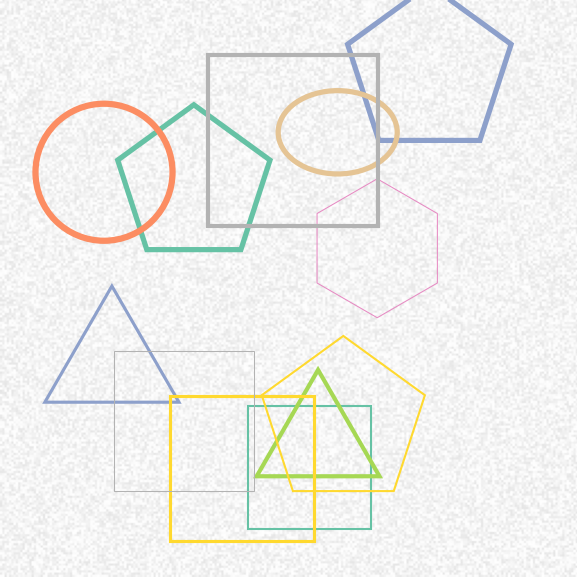[{"shape": "pentagon", "thickness": 2.5, "radius": 0.69, "center": [0.336, 0.679]}, {"shape": "square", "thickness": 1, "radius": 0.53, "center": [0.536, 0.189]}, {"shape": "circle", "thickness": 3, "radius": 0.59, "center": [0.18, 0.701]}, {"shape": "triangle", "thickness": 1.5, "radius": 0.67, "center": [0.194, 0.37]}, {"shape": "pentagon", "thickness": 2.5, "radius": 0.74, "center": [0.743, 0.876]}, {"shape": "hexagon", "thickness": 0.5, "radius": 0.6, "center": [0.653, 0.569]}, {"shape": "triangle", "thickness": 2, "radius": 0.61, "center": [0.551, 0.236]}, {"shape": "pentagon", "thickness": 1, "radius": 0.74, "center": [0.595, 0.269]}, {"shape": "square", "thickness": 1.5, "radius": 0.63, "center": [0.419, 0.187]}, {"shape": "oval", "thickness": 2.5, "radius": 0.52, "center": [0.585, 0.77]}, {"shape": "square", "thickness": 2, "radius": 0.74, "center": [0.507, 0.755]}, {"shape": "square", "thickness": 0.5, "radius": 0.61, "center": [0.319, 0.27]}]